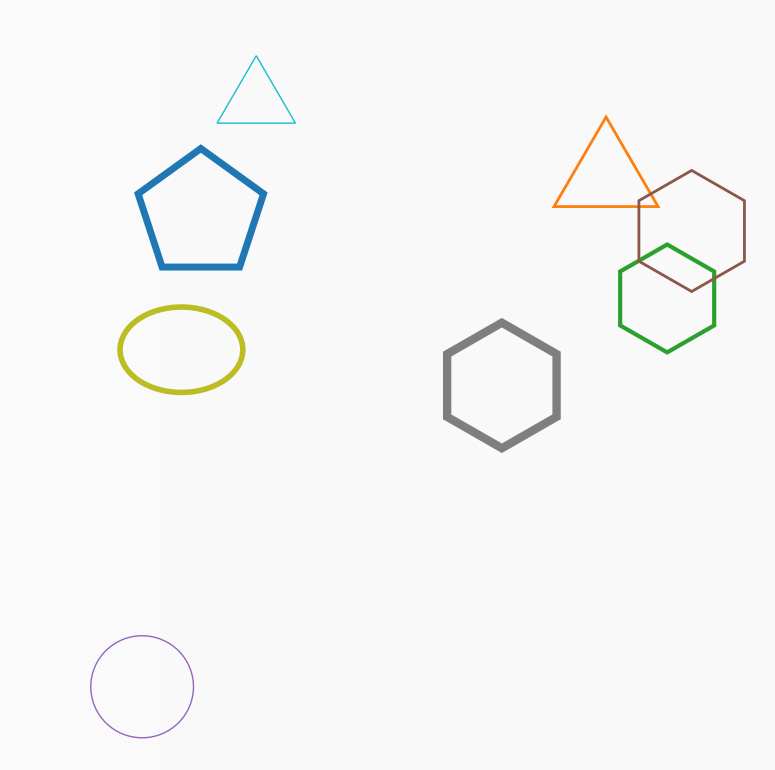[{"shape": "pentagon", "thickness": 2.5, "radius": 0.43, "center": [0.259, 0.722]}, {"shape": "triangle", "thickness": 1, "radius": 0.39, "center": [0.782, 0.77]}, {"shape": "hexagon", "thickness": 1.5, "radius": 0.35, "center": [0.861, 0.612]}, {"shape": "circle", "thickness": 0.5, "radius": 0.33, "center": [0.183, 0.108]}, {"shape": "hexagon", "thickness": 1, "radius": 0.39, "center": [0.892, 0.7]}, {"shape": "hexagon", "thickness": 3, "radius": 0.41, "center": [0.648, 0.499]}, {"shape": "oval", "thickness": 2, "radius": 0.4, "center": [0.234, 0.546]}, {"shape": "triangle", "thickness": 0.5, "radius": 0.29, "center": [0.331, 0.869]}]